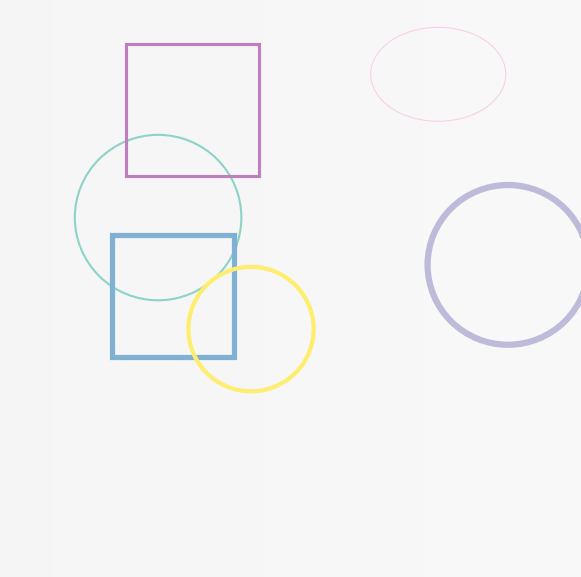[{"shape": "circle", "thickness": 1, "radius": 0.72, "center": [0.272, 0.622]}, {"shape": "circle", "thickness": 3, "radius": 0.69, "center": [0.874, 0.54]}, {"shape": "square", "thickness": 2.5, "radius": 0.53, "center": [0.297, 0.487]}, {"shape": "oval", "thickness": 0.5, "radius": 0.58, "center": [0.754, 0.87]}, {"shape": "square", "thickness": 1.5, "radius": 0.57, "center": [0.331, 0.809]}, {"shape": "circle", "thickness": 2, "radius": 0.54, "center": [0.432, 0.429]}]